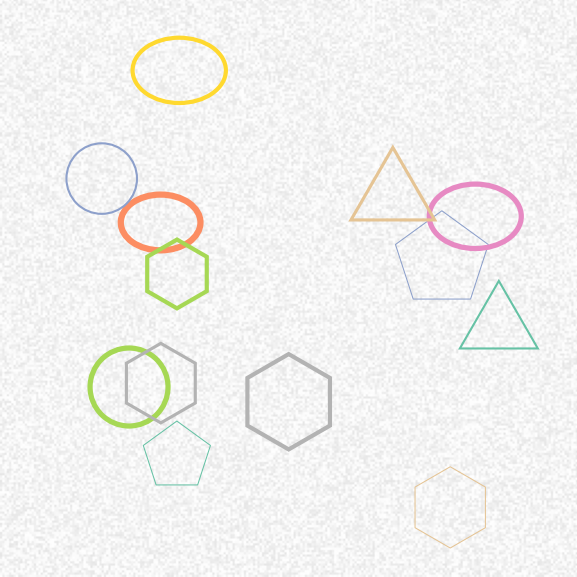[{"shape": "pentagon", "thickness": 0.5, "radius": 0.31, "center": [0.306, 0.209]}, {"shape": "triangle", "thickness": 1, "radius": 0.39, "center": [0.864, 0.435]}, {"shape": "oval", "thickness": 3, "radius": 0.34, "center": [0.278, 0.614]}, {"shape": "circle", "thickness": 1, "radius": 0.31, "center": [0.176, 0.69]}, {"shape": "pentagon", "thickness": 0.5, "radius": 0.42, "center": [0.765, 0.55]}, {"shape": "oval", "thickness": 2.5, "radius": 0.4, "center": [0.823, 0.625]}, {"shape": "hexagon", "thickness": 2, "radius": 0.3, "center": [0.306, 0.525]}, {"shape": "circle", "thickness": 2.5, "radius": 0.34, "center": [0.223, 0.329]}, {"shape": "oval", "thickness": 2, "radius": 0.4, "center": [0.31, 0.877]}, {"shape": "hexagon", "thickness": 0.5, "radius": 0.35, "center": [0.78, 0.121]}, {"shape": "triangle", "thickness": 1.5, "radius": 0.42, "center": [0.68, 0.66]}, {"shape": "hexagon", "thickness": 2, "radius": 0.41, "center": [0.5, 0.303]}, {"shape": "hexagon", "thickness": 1.5, "radius": 0.34, "center": [0.278, 0.336]}]